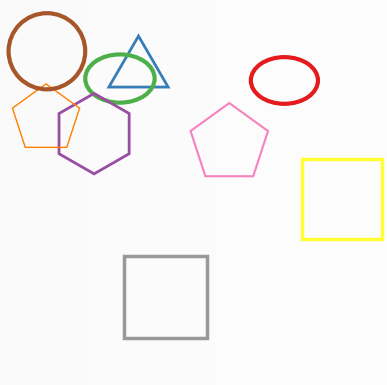[{"shape": "oval", "thickness": 3, "radius": 0.43, "center": [0.734, 0.791]}, {"shape": "triangle", "thickness": 2, "radius": 0.44, "center": [0.357, 0.818]}, {"shape": "oval", "thickness": 3, "radius": 0.45, "center": [0.31, 0.796]}, {"shape": "hexagon", "thickness": 2, "radius": 0.52, "center": [0.243, 0.653]}, {"shape": "pentagon", "thickness": 1, "radius": 0.46, "center": [0.119, 0.691]}, {"shape": "square", "thickness": 2.5, "radius": 0.52, "center": [0.883, 0.484]}, {"shape": "circle", "thickness": 3, "radius": 0.49, "center": [0.121, 0.867]}, {"shape": "pentagon", "thickness": 1.5, "radius": 0.53, "center": [0.592, 0.627]}, {"shape": "square", "thickness": 2.5, "radius": 0.53, "center": [0.428, 0.228]}]